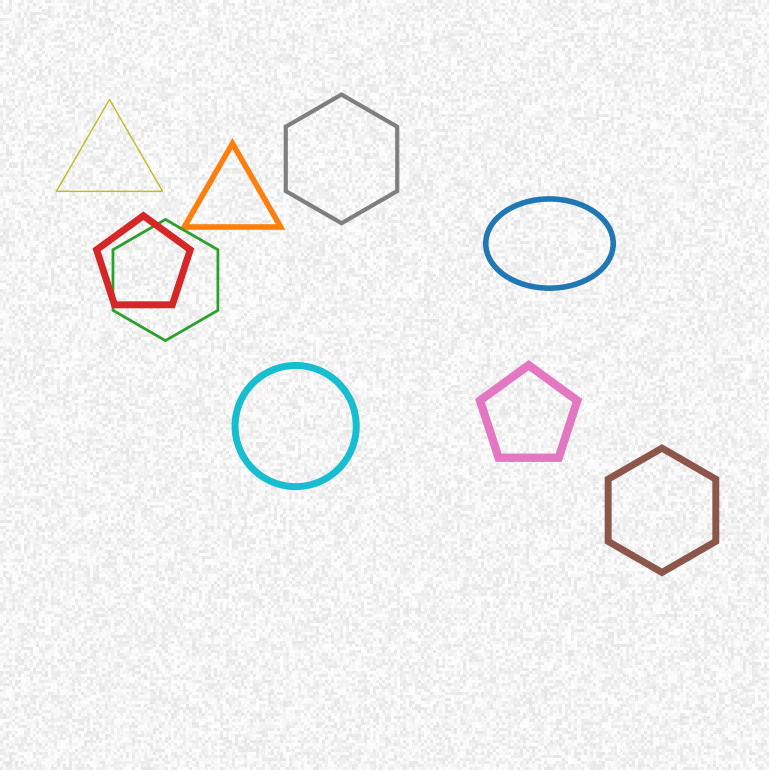[{"shape": "oval", "thickness": 2, "radius": 0.41, "center": [0.714, 0.684]}, {"shape": "triangle", "thickness": 2, "radius": 0.36, "center": [0.302, 0.741]}, {"shape": "hexagon", "thickness": 1, "radius": 0.39, "center": [0.215, 0.636]}, {"shape": "pentagon", "thickness": 2.5, "radius": 0.32, "center": [0.186, 0.656]}, {"shape": "hexagon", "thickness": 2.5, "radius": 0.4, "center": [0.86, 0.337]}, {"shape": "pentagon", "thickness": 3, "radius": 0.33, "center": [0.687, 0.459]}, {"shape": "hexagon", "thickness": 1.5, "radius": 0.42, "center": [0.444, 0.794]}, {"shape": "triangle", "thickness": 0.5, "radius": 0.4, "center": [0.142, 0.791]}, {"shape": "circle", "thickness": 2.5, "radius": 0.39, "center": [0.384, 0.447]}]